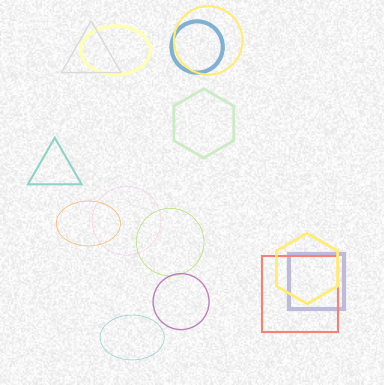[{"shape": "oval", "thickness": 0.5, "radius": 0.42, "center": [0.343, 0.123]}, {"shape": "triangle", "thickness": 1.5, "radius": 0.4, "center": [0.142, 0.562]}, {"shape": "oval", "thickness": 2.5, "radius": 0.45, "center": [0.3, 0.869]}, {"shape": "square", "thickness": 3, "radius": 0.36, "center": [0.822, 0.269]}, {"shape": "square", "thickness": 1.5, "radius": 0.49, "center": [0.779, 0.237]}, {"shape": "circle", "thickness": 3, "radius": 0.33, "center": [0.512, 0.878]}, {"shape": "oval", "thickness": 0.5, "radius": 0.42, "center": [0.229, 0.42]}, {"shape": "circle", "thickness": 0.5, "radius": 0.44, "center": [0.442, 0.371]}, {"shape": "circle", "thickness": 0.5, "radius": 0.45, "center": [0.329, 0.427]}, {"shape": "triangle", "thickness": 1, "radius": 0.45, "center": [0.237, 0.856]}, {"shape": "circle", "thickness": 1, "radius": 0.36, "center": [0.47, 0.217]}, {"shape": "hexagon", "thickness": 2, "radius": 0.45, "center": [0.529, 0.68]}, {"shape": "circle", "thickness": 1.5, "radius": 0.44, "center": [0.541, 0.895]}, {"shape": "hexagon", "thickness": 2, "radius": 0.46, "center": [0.798, 0.303]}]